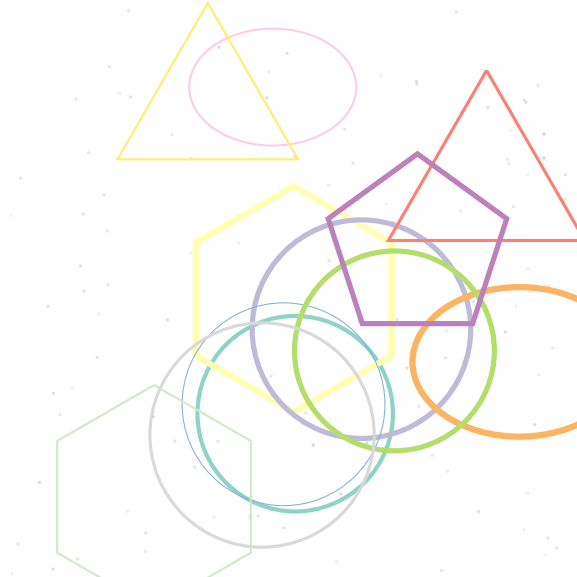[{"shape": "circle", "thickness": 2, "radius": 0.85, "center": [0.511, 0.283]}, {"shape": "hexagon", "thickness": 3, "radius": 0.98, "center": [0.509, 0.481]}, {"shape": "circle", "thickness": 2.5, "radius": 0.95, "center": [0.626, 0.429]}, {"shape": "triangle", "thickness": 1.5, "radius": 0.98, "center": [0.843, 0.681]}, {"shape": "circle", "thickness": 0.5, "radius": 0.88, "center": [0.491, 0.299]}, {"shape": "oval", "thickness": 3, "radius": 0.92, "center": [0.899, 0.372]}, {"shape": "circle", "thickness": 2.5, "radius": 0.87, "center": [0.683, 0.392]}, {"shape": "oval", "thickness": 1, "radius": 0.72, "center": [0.472, 0.848]}, {"shape": "circle", "thickness": 1.5, "radius": 0.97, "center": [0.454, 0.246]}, {"shape": "pentagon", "thickness": 2.5, "radius": 0.81, "center": [0.723, 0.57]}, {"shape": "hexagon", "thickness": 1, "radius": 0.97, "center": [0.267, 0.139]}, {"shape": "triangle", "thickness": 1, "radius": 0.9, "center": [0.36, 0.814]}]